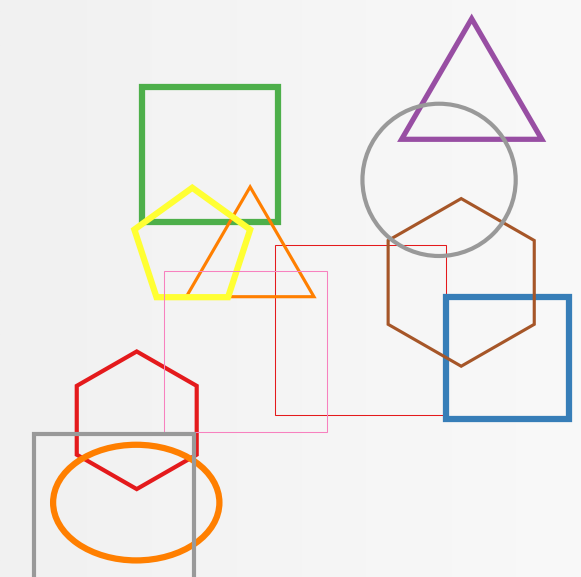[{"shape": "square", "thickness": 0.5, "radius": 0.74, "center": [0.62, 0.428]}, {"shape": "hexagon", "thickness": 2, "radius": 0.6, "center": [0.235, 0.271]}, {"shape": "square", "thickness": 3, "radius": 0.53, "center": [0.873, 0.38]}, {"shape": "square", "thickness": 3, "radius": 0.58, "center": [0.361, 0.732]}, {"shape": "triangle", "thickness": 2.5, "radius": 0.7, "center": [0.812, 0.828]}, {"shape": "triangle", "thickness": 1.5, "radius": 0.63, "center": [0.43, 0.549]}, {"shape": "oval", "thickness": 3, "radius": 0.72, "center": [0.234, 0.129]}, {"shape": "pentagon", "thickness": 3, "radius": 0.52, "center": [0.331, 0.569]}, {"shape": "hexagon", "thickness": 1.5, "radius": 0.73, "center": [0.793, 0.51]}, {"shape": "square", "thickness": 0.5, "radius": 0.7, "center": [0.423, 0.39]}, {"shape": "square", "thickness": 2, "radius": 0.69, "center": [0.196, 0.11]}, {"shape": "circle", "thickness": 2, "radius": 0.66, "center": [0.755, 0.688]}]